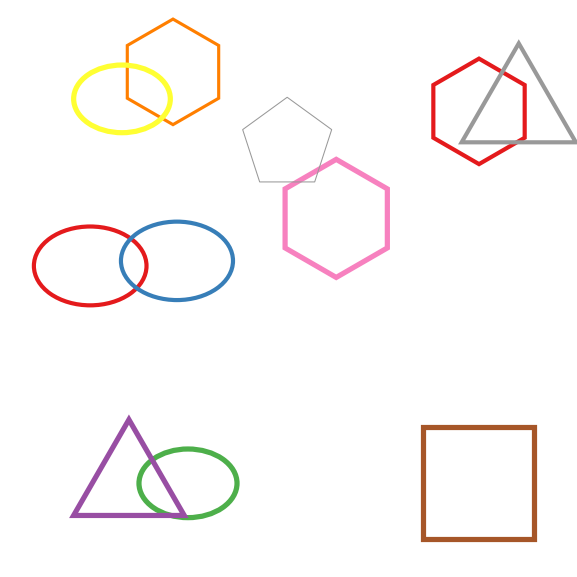[{"shape": "oval", "thickness": 2, "radius": 0.49, "center": [0.156, 0.539]}, {"shape": "hexagon", "thickness": 2, "radius": 0.46, "center": [0.829, 0.806]}, {"shape": "oval", "thickness": 2, "radius": 0.49, "center": [0.306, 0.547]}, {"shape": "oval", "thickness": 2.5, "radius": 0.42, "center": [0.326, 0.162]}, {"shape": "triangle", "thickness": 2.5, "radius": 0.55, "center": [0.223, 0.162]}, {"shape": "hexagon", "thickness": 1.5, "radius": 0.46, "center": [0.3, 0.875]}, {"shape": "oval", "thickness": 2.5, "radius": 0.42, "center": [0.211, 0.828]}, {"shape": "square", "thickness": 2.5, "radius": 0.48, "center": [0.828, 0.163]}, {"shape": "hexagon", "thickness": 2.5, "radius": 0.51, "center": [0.582, 0.621]}, {"shape": "triangle", "thickness": 2, "radius": 0.57, "center": [0.898, 0.81]}, {"shape": "pentagon", "thickness": 0.5, "radius": 0.41, "center": [0.497, 0.75]}]